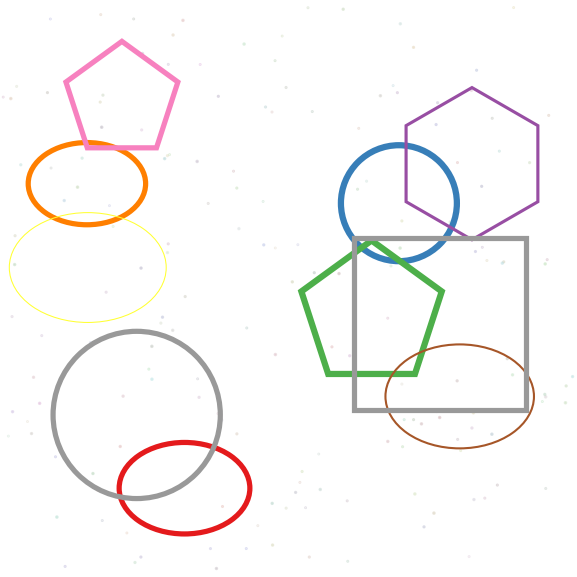[{"shape": "oval", "thickness": 2.5, "radius": 0.57, "center": [0.319, 0.154]}, {"shape": "circle", "thickness": 3, "radius": 0.5, "center": [0.691, 0.647]}, {"shape": "pentagon", "thickness": 3, "radius": 0.64, "center": [0.643, 0.455]}, {"shape": "hexagon", "thickness": 1.5, "radius": 0.66, "center": [0.817, 0.716]}, {"shape": "oval", "thickness": 2.5, "radius": 0.51, "center": [0.151, 0.681]}, {"shape": "oval", "thickness": 0.5, "radius": 0.68, "center": [0.152, 0.536]}, {"shape": "oval", "thickness": 1, "radius": 0.64, "center": [0.796, 0.313]}, {"shape": "pentagon", "thickness": 2.5, "radius": 0.51, "center": [0.211, 0.826]}, {"shape": "square", "thickness": 2.5, "radius": 0.74, "center": [0.762, 0.438]}, {"shape": "circle", "thickness": 2.5, "radius": 0.72, "center": [0.237, 0.281]}]